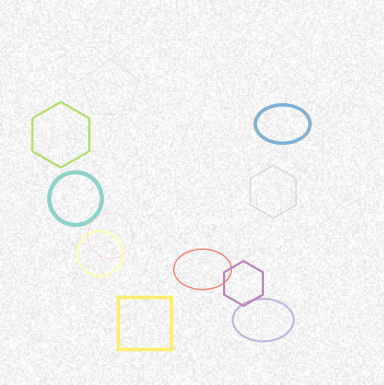[{"shape": "circle", "thickness": 3, "radius": 0.34, "center": [0.196, 0.484]}, {"shape": "circle", "thickness": 1.5, "radius": 0.29, "center": [0.26, 0.341]}, {"shape": "oval", "thickness": 1.5, "radius": 0.39, "center": [0.684, 0.169]}, {"shape": "oval", "thickness": 1, "radius": 0.37, "center": [0.526, 0.3]}, {"shape": "oval", "thickness": 2.5, "radius": 0.36, "center": [0.734, 0.678]}, {"shape": "hexagon", "thickness": 1.5, "radius": 0.43, "center": [0.158, 0.65]}, {"shape": "circle", "thickness": 0.5, "radius": 0.29, "center": [0.287, 0.388]}, {"shape": "hexagon", "thickness": 1, "radius": 0.34, "center": [0.71, 0.502]}, {"shape": "hexagon", "thickness": 1.5, "radius": 0.29, "center": [0.632, 0.264]}, {"shape": "pentagon", "thickness": 0.5, "radius": 0.4, "center": [0.286, 0.768]}, {"shape": "square", "thickness": 2.5, "radius": 0.34, "center": [0.375, 0.162]}]